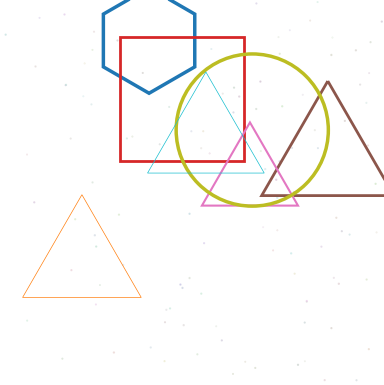[{"shape": "hexagon", "thickness": 2.5, "radius": 0.69, "center": [0.387, 0.895]}, {"shape": "triangle", "thickness": 0.5, "radius": 0.89, "center": [0.213, 0.316]}, {"shape": "square", "thickness": 2, "radius": 0.81, "center": [0.473, 0.743]}, {"shape": "triangle", "thickness": 2, "radius": 0.99, "center": [0.851, 0.591]}, {"shape": "triangle", "thickness": 1.5, "radius": 0.72, "center": [0.649, 0.538]}, {"shape": "circle", "thickness": 2.5, "radius": 0.99, "center": [0.655, 0.662]}, {"shape": "triangle", "thickness": 0.5, "radius": 0.87, "center": [0.535, 0.638]}]